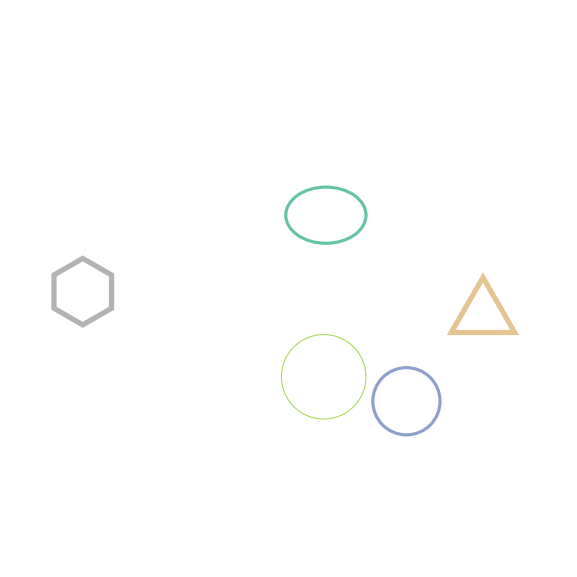[{"shape": "oval", "thickness": 1.5, "radius": 0.35, "center": [0.564, 0.627]}, {"shape": "circle", "thickness": 1.5, "radius": 0.29, "center": [0.704, 0.304]}, {"shape": "circle", "thickness": 0.5, "radius": 0.37, "center": [0.561, 0.347]}, {"shape": "triangle", "thickness": 2.5, "radius": 0.32, "center": [0.836, 0.455]}, {"shape": "hexagon", "thickness": 2.5, "radius": 0.29, "center": [0.143, 0.494]}]